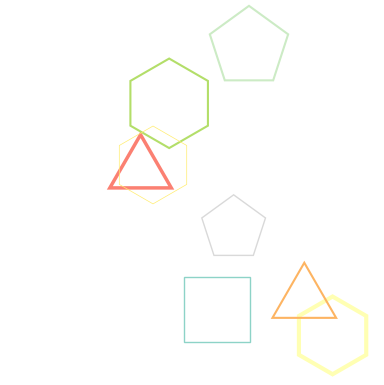[{"shape": "square", "thickness": 1, "radius": 0.43, "center": [0.563, 0.197]}, {"shape": "hexagon", "thickness": 3, "radius": 0.5, "center": [0.864, 0.129]}, {"shape": "triangle", "thickness": 2.5, "radius": 0.46, "center": [0.365, 0.558]}, {"shape": "triangle", "thickness": 1.5, "radius": 0.48, "center": [0.79, 0.222]}, {"shape": "hexagon", "thickness": 1.5, "radius": 0.58, "center": [0.439, 0.732]}, {"shape": "pentagon", "thickness": 1, "radius": 0.43, "center": [0.607, 0.407]}, {"shape": "pentagon", "thickness": 1.5, "radius": 0.53, "center": [0.647, 0.878]}, {"shape": "hexagon", "thickness": 0.5, "radius": 0.51, "center": [0.397, 0.572]}]